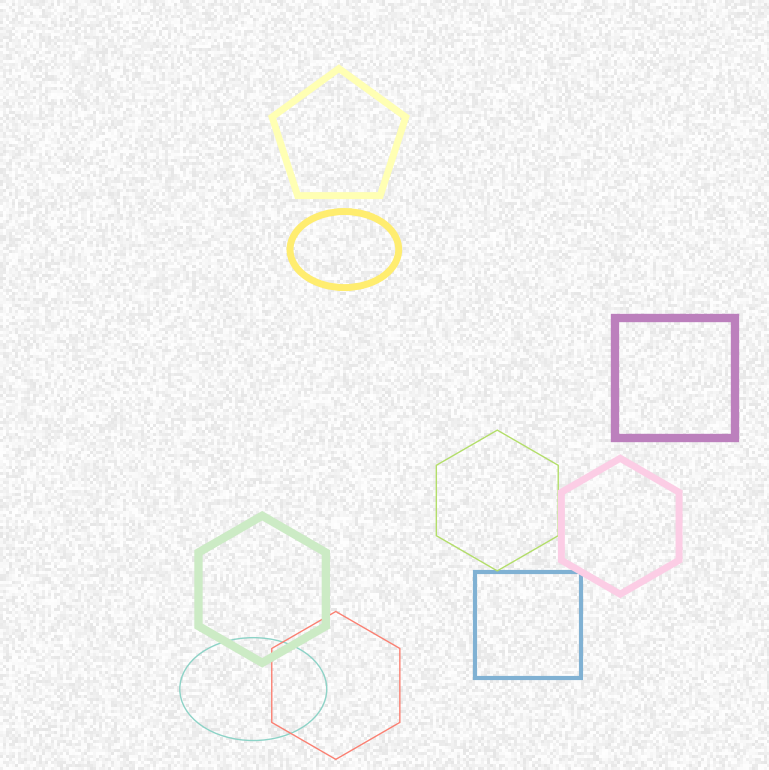[{"shape": "oval", "thickness": 0.5, "radius": 0.48, "center": [0.329, 0.105]}, {"shape": "pentagon", "thickness": 2.5, "radius": 0.46, "center": [0.44, 0.82]}, {"shape": "hexagon", "thickness": 0.5, "radius": 0.48, "center": [0.436, 0.11]}, {"shape": "square", "thickness": 1.5, "radius": 0.34, "center": [0.686, 0.188]}, {"shape": "hexagon", "thickness": 0.5, "radius": 0.46, "center": [0.646, 0.35]}, {"shape": "hexagon", "thickness": 2.5, "radius": 0.44, "center": [0.805, 0.317]}, {"shape": "square", "thickness": 3, "radius": 0.39, "center": [0.877, 0.51]}, {"shape": "hexagon", "thickness": 3, "radius": 0.48, "center": [0.34, 0.235]}, {"shape": "oval", "thickness": 2.5, "radius": 0.35, "center": [0.447, 0.676]}]